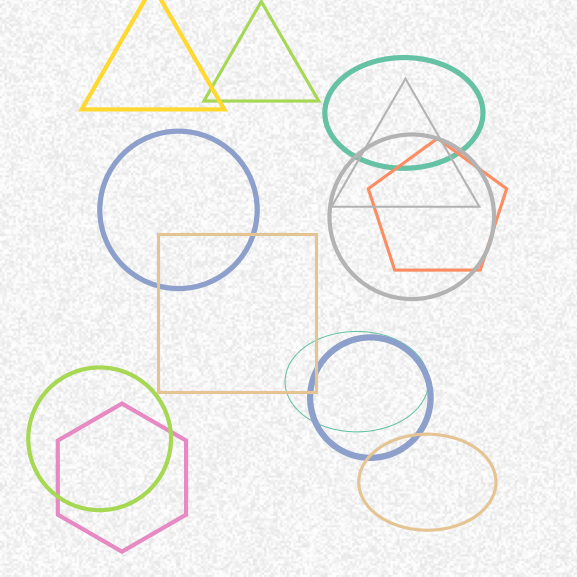[{"shape": "oval", "thickness": 2.5, "radius": 0.68, "center": [0.699, 0.804]}, {"shape": "oval", "thickness": 0.5, "radius": 0.62, "center": [0.618, 0.338]}, {"shape": "pentagon", "thickness": 1.5, "radius": 0.63, "center": [0.758, 0.633]}, {"shape": "circle", "thickness": 3, "radius": 0.52, "center": [0.641, 0.311]}, {"shape": "circle", "thickness": 2.5, "radius": 0.68, "center": [0.309, 0.636]}, {"shape": "hexagon", "thickness": 2, "radius": 0.64, "center": [0.211, 0.172]}, {"shape": "triangle", "thickness": 1.5, "radius": 0.57, "center": [0.452, 0.882]}, {"shape": "circle", "thickness": 2, "radius": 0.62, "center": [0.173, 0.239]}, {"shape": "triangle", "thickness": 2, "radius": 0.71, "center": [0.265, 0.881]}, {"shape": "oval", "thickness": 1.5, "radius": 0.59, "center": [0.74, 0.164]}, {"shape": "square", "thickness": 1.5, "radius": 0.68, "center": [0.41, 0.456]}, {"shape": "triangle", "thickness": 1, "radius": 0.74, "center": [0.702, 0.715]}, {"shape": "circle", "thickness": 2, "radius": 0.71, "center": [0.713, 0.624]}]